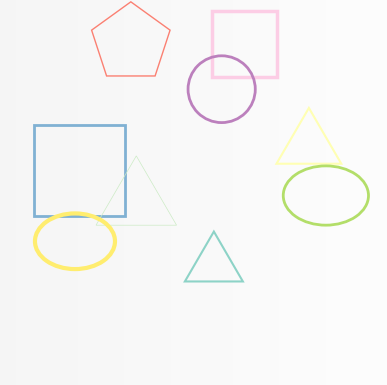[{"shape": "triangle", "thickness": 1.5, "radius": 0.43, "center": [0.552, 0.312]}, {"shape": "triangle", "thickness": 1.5, "radius": 0.48, "center": [0.797, 0.623]}, {"shape": "pentagon", "thickness": 1, "radius": 0.53, "center": [0.338, 0.889]}, {"shape": "square", "thickness": 2, "radius": 0.59, "center": [0.205, 0.557]}, {"shape": "oval", "thickness": 2, "radius": 0.55, "center": [0.841, 0.492]}, {"shape": "square", "thickness": 2.5, "radius": 0.42, "center": [0.631, 0.886]}, {"shape": "circle", "thickness": 2, "radius": 0.43, "center": [0.572, 0.768]}, {"shape": "triangle", "thickness": 0.5, "radius": 0.6, "center": [0.352, 0.475]}, {"shape": "oval", "thickness": 3, "radius": 0.52, "center": [0.193, 0.373]}]